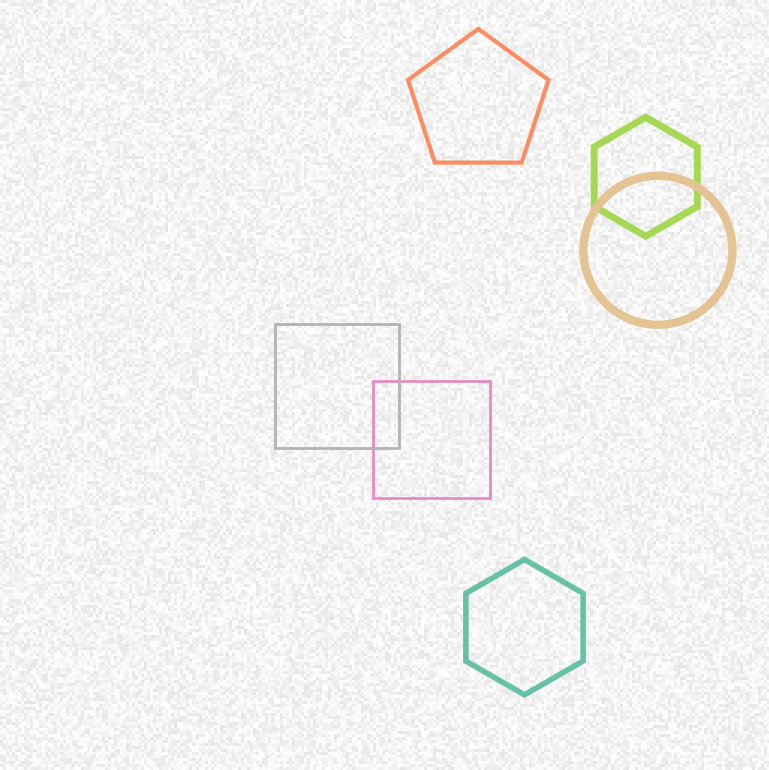[{"shape": "hexagon", "thickness": 2, "radius": 0.44, "center": [0.681, 0.185]}, {"shape": "pentagon", "thickness": 1.5, "radius": 0.48, "center": [0.621, 0.866]}, {"shape": "square", "thickness": 1, "radius": 0.38, "center": [0.56, 0.429]}, {"shape": "hexagon", "thickness": 2.5, "radius": 0.39, "center": [0.839, 0.77]}, {"shape": "circle", "thickness": 3, "radius": 0.48, "center": [0.854, 0.675]}, {"shape": "square", "thickness": 1, "radius": 0.4, "center": [0.438, 0.498]}]